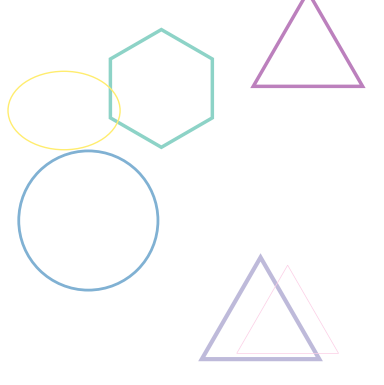[{"shape": "hexagon", "thickness": 2.5, "radius": 0.76, "center": [0.419, 0.77]}, {"shape": "triangle", "thickness": 3, "radius": 0.88, "center": [0.677, 0.155]}, {"shape": "circle", "thickness": 2, "radius": 0.9, "center": [0.229, 0.427]}, {"shape": "triangle", "thickness": 0.5, "radius": 0.76, "center": [0.747, 0.159]}, {"shape": "triangle", "thickness": 2.5, "radius": 0.82, "center": [0.8, 0.858]}, {"shape": "oval", "thickness": 1, "radius": 0.73, "center": [0.166, 0.713]}]